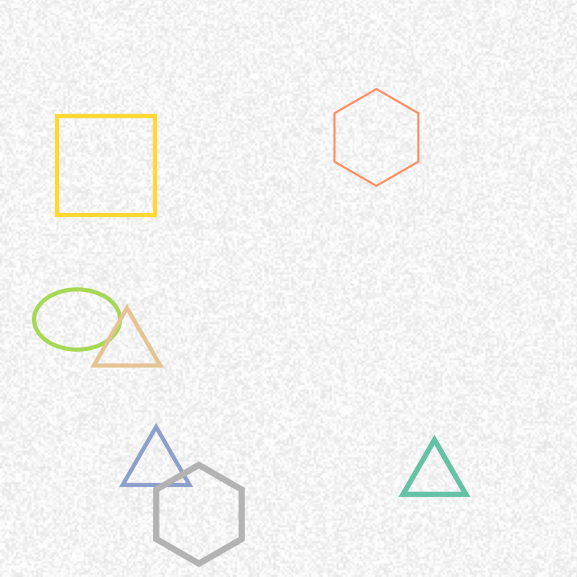[{"shape": "triangle", "thickness": 2.5, "radius": 0.31, "center": [0.752, 0.175]}, {"shape": "hexagon", "thickness": 1, "radius": 0.42, "center": [0.652, 0.761]}, {"shape": "triangle", "thickness": 2, "radius": 0.33, "center": [0.27, 0.193]}, {"shape": "oval", "thickness": 2, "radius": 0.37, "center": [0.133, 0.446]}, {"shape": "square", "thickness": 2, "radius": 0.43, "center": [0.184, 0.713]}, {"shape": "triangle", "thickness": 2, "radius": 0.33, "center": [0.22, 0.399]}, {"shape": "hexagon", "thickness": 3, "radius": 0.43, "center": [0.344, 0.109]}]